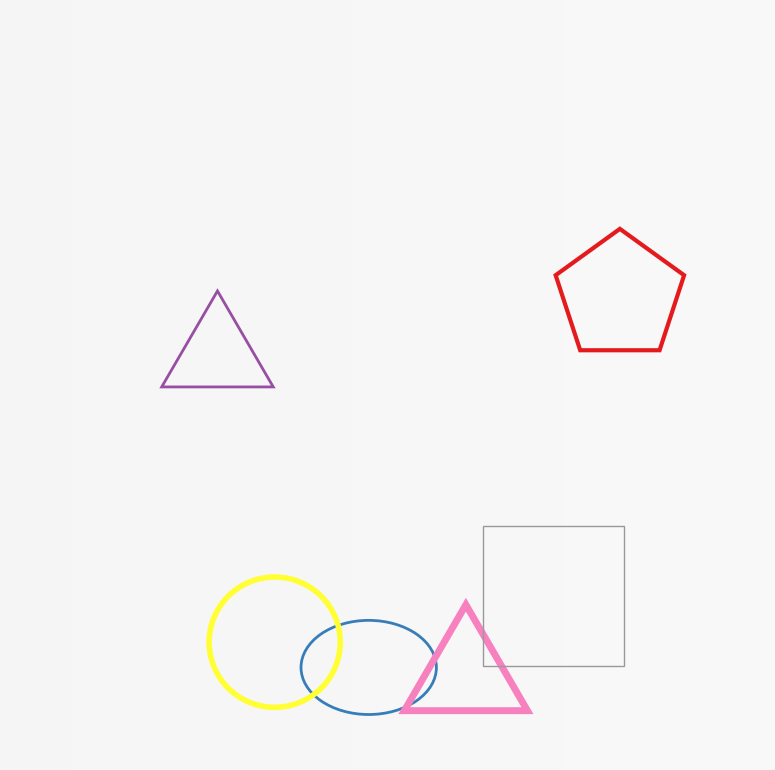[{"shape": "pentagon", "thickness": 1.5, "radius": 0.44, "center": [0.8, 0.616]}, {"shape": "oval", "thickness": 1, "radius": 0.44, "center": [0.476, 0.133]}, {"shape": "triangle", "thickness": 1, "radius": 0.42, "center": [0.281, 0.539]}, {"shape": "circle", "thickness": 2, "radius": 0.42, "center": [0.354, 0.166]}, {"shape": "triangle", "thickness": 2.5, "radius": 0.46, "center": [0.601, 0.123]}, {"shape": "square", "thickness": 0.5, "radius": 0.46, "center": [0.714, 0.226]}]